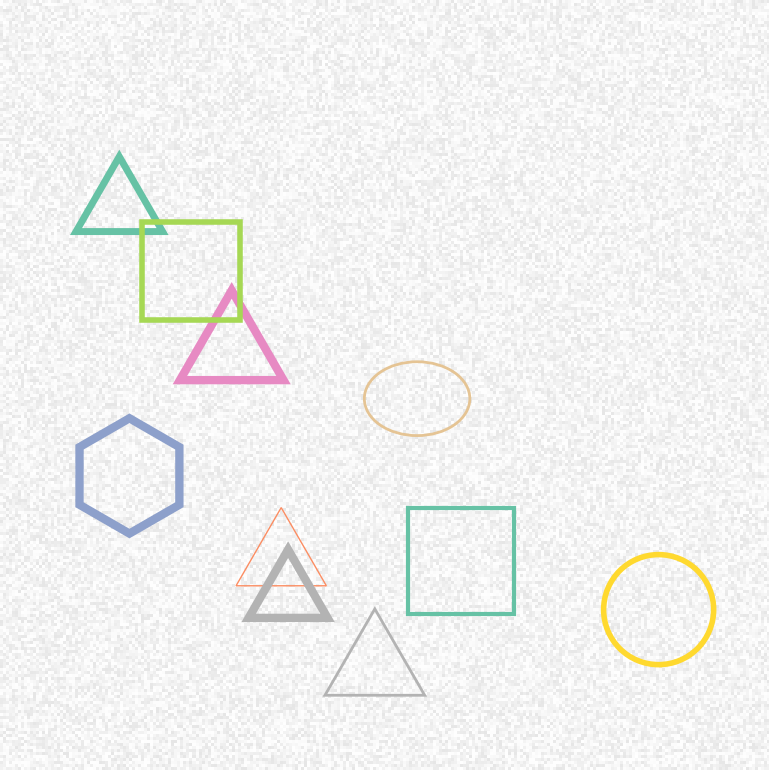[{"shape": "square", "thickness": 1.5, "radius": 0.34, "center": [0.599, 0.271]}, {"shape": "triangle", "thickness": 2.5, "radius": 0.32, "center": [0.155, 0.732]}, {"shape": "triangle", "thickness": 0.5, "radius": 0.34, "center": [0.365, 0.273]}, {"shape": "hexagon", "thickness": 3, "radius": 0.37, "center": [0.168, 0.382]}, {"shape": "triangle", "thickness": 3, "radius": 0.39, "center": [0.301, 0.545]}, {"shape": "square", "thickness": 2, "radius": 0.32, "center": [0.248, 0.648]}, {"shape": "circle", "thickness": 2, "radius": 0.36, "center": [0.855, 0.208]}, {"shape": "oval", "thickness": 1, "radius": 0.34, "center": [0.542, 0.482]}, {"shape": "triangle", "thickness": 3, "radius": 0.3, "center": [0.374, 0.227]}, {"shape": "triangle", "thickness": 1, "radius": 0.37, "center": [0.487, 0.134]}]